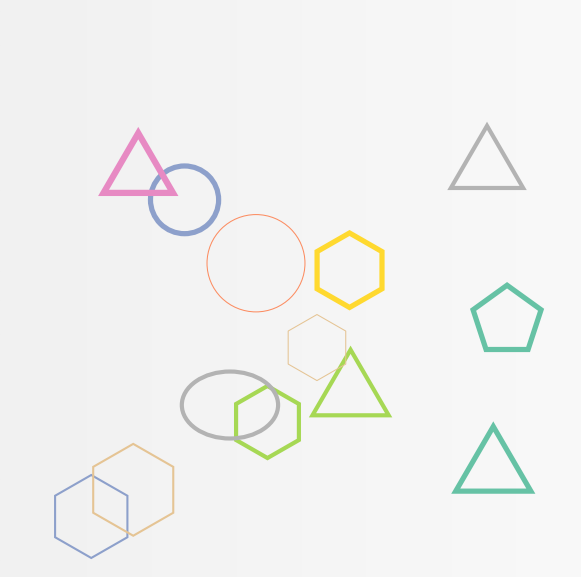[{"shape": "pentagon", "thickness": 2.5, "radius": 0.31, "center": [0.872, 0.444]}, {"shape": "triangle", "thickness": 2.5, "radius": 0.37, "center": [0.849, 0.186]}, {"shape": "circle", "thickness": 0.5, "radius": 0.42, "center": [0.44, 0.543]}, {"shape": "hexagon", "thickness": 1, "radius": 0.36, "center": [0.157, 0.105]}, {"shape": "circle", "thickness": 2.5, "radius": 0.29, "center": [0.318, 0.653]}, {"shape": "triangle", "thickness": 3, "radius": 0.35, "center": [0.238, 0.7]}, {"shape": "hexagon", "thickness": 2, "radius": 0.31, "center": [0.46, 0.268]}, {"shape": "triangle", "thickness": 2, "radius": 0.38, "center": [0.603, 0.318]}, {"shape": "hexagon", "thickness": 2.5, "radius": 0.32, "center": [0.601, 0.531]}, {"shape": "hexagon", "thickness": 0.5, "radius": 0.29, "center": [0.545, 0.397]}, {"shape": "hexagon", "thickness": 1, "radius": 0.4, "center": [0.229, 0.151]}, {"shape": "oval", "thickness": 2, "radius": 0.41, "center": [0.396, 0.298]}, {"shape": "triangle", "thickness": 2, "radius": 0.36, "center": [0.838, 0.71]}]